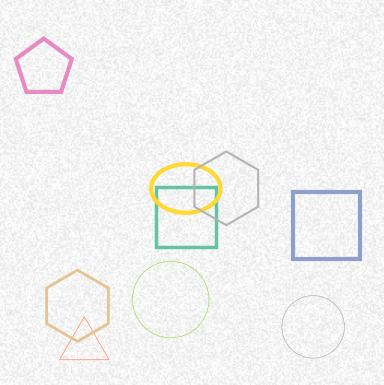[{"shape": "square", "thickness": 2.5, "radius": 0.39, "center": [0.482, 0.436]}, {"shape": "triangle", "thickness": 0.5, "radius": 0.37, "center": [0.219, 0.103]}, {"shape": "square", "thickness": 3, "radius": 0.44, "center": [0.849, 0.413]}, {"shape": "pentagon", "thickness": 3, "radius": 0.38, "center": [0.114, 0.823]}, {"shape": "circle", "thickness": 0.5, "radius": 0.5, "center": [0.443, 0.222]}, {"shape": "oval", "thickness": 3, "radius": 0.45, "center": [0.483, 0.51]}, {"shape": "hexagon", "thickness": 2, "radius": 0.46, "center": [0.201, 0.206]}, {"shape": "hexagon", "thickness": 1.5, "radius": 0.48, "center": [0.588, 0.511]}, {"shape": "circle", "thickness": 0.5, "radius": 0.41, "center": [0.813, 0.151]}]